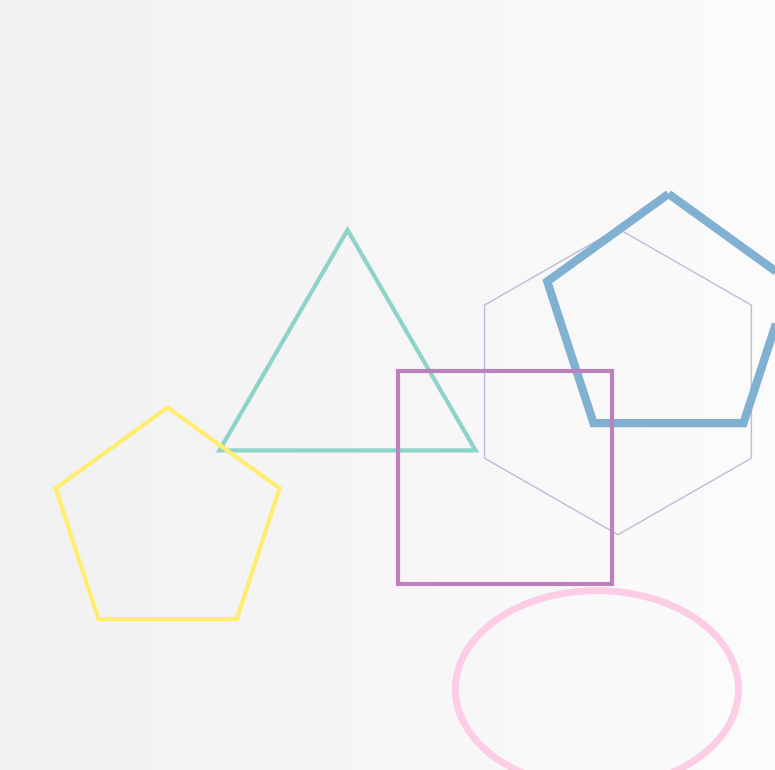[{"shape": "triangle", "thickness": 1.5, "radius": 0.95, "center": [0.448, 0.51]}, {"shape": "hexagon", "thickness": 0.5, "radius": 0.99, "center": [0.797, 0.504]}, {"shape": "pentagon", "thickness": 3, "radius": 0.82, "center": [0.863, 0.584]}, {"shape": "oval", "thickness": 2.5, "radius": 0.91, "center": [0.77, 0.105]}, {"shape": "square", "thickness": 1.5, "radius": 0.69, "center": [0.652, 0.38]}, {"shape": "pentagon", "thickness": 1.5, "radius": 0.76, "center": [0.216, 0.319]}]